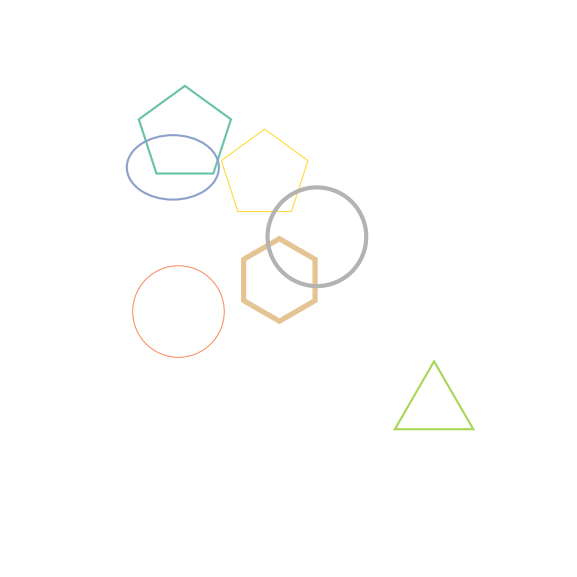[{"shape": "pentagon", "thickness": 1, "radius": 0.42, "center": [0.32, 0.767]}, {"shape": "circle", "thickness": 0.5, "radius": 0.4, "center": [0.309, 0.46]}, {"shape": "oval", "thickness": 1, "radius": 0.4, "center": [0.299, 0.709]}, {"shape": "triangle", "thickness": 1, "radius": 0.39, "center": [0.752, 0.295]}, {"shape": "pentagon", "thickness": 0.5, "radius": 0.39, "center": [0.458, 0.697]}, {"shape": "hexagon", "thickness": 2.5, "radius": 0.36, "center": [0.484, 0.514]}, {"shape": "circle", "thickness": 2, "radius": 0.43, "center": [0.549, 0.589]}]